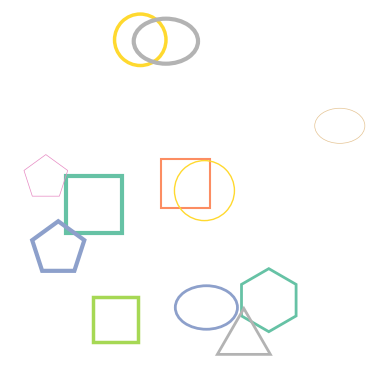[{"shape": "square", "thickness": 3, "radius": 0.37, "center": [0.244, 0.469]}, {"shape": "hexagon", "thickness": 2, "radius": 0.41, "center": [0.698, 0.22]}, {"shape": "square", "thickness": 1.5, "radius": 0.31, "center": [0.482, 0.523]}, {"shape": "oval", "thickness": 2, "radius": 0.4, "center": [0.536, 0.201]}, {"shape": "pentagon", "thickness": 3, "radius": 0.36, "center": [0.151, 0.354]}, {"shape": "pentagon", "thickness": 0.5, "radius": 0.3, "center": [0.119, 0.539]}, {"shape": "square", "thickness": 2.5, "radius": 0.29, "center": [0.3, 0.17]}, {"shape": "circle", "thickness": 2.5, "radius": 0.33, "center": [0.364, 0.897]}, {"shape": "circle", "thickness": 1, "radius": 0.39, "center": [0.531, 0.505]}, {"shape": "oval", "thickness": 0.5, "radius": 0.33, "center": [0.883, 0.673]}, {"shape": "oval", "thickness": 3, "radius": 0.42, "center": [0.431, 0.893]}, {"shape": "triangle", "thickness": 2, "radius": 0.4, "center": [0.633, 0.119]}]